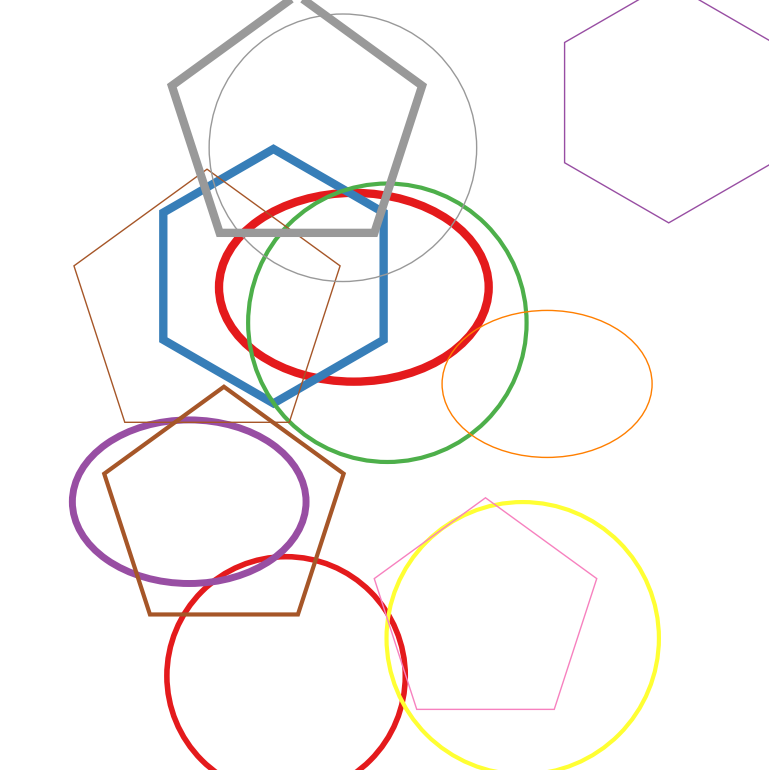[{"shape": "oval", "thickness": 3, "radius": 0.88, "center": [0.46, 0.627]}, {"shape": "circle", "thickness": 2, "radius": 0.77, "center": [0.372, 0.122]}, {"shape": "hexagon", "thickness": 3, "radius": 0.83, "center": [0.355, 0.641]}, {"shape": "circle", "thickness": 1.5, "radius": 0.9, "center": [0.503, 0.581]}, {"shape": "oval", "thickness": 2.5, "radius": 0.76, "center": [0.246, 0.348]}, {"shape": "hexagon", "thickness": 0.5, "radius": 0.78, "center": [0.868, 0.867]}, {"shape": "oval", "thickness": 0.5, "radius": 0.68, "center": [0.71, 0.501]}, {"shape": "circle", "thickness": 1.5, "radius": 0.88, "center": [0.679, 0.171]}, {"shape": "pentagon", "thickness": 1.5, "radius": 0.82, "center": [0.291, 0.334]}, {"shape": "pentagon", "thickness": 0.5, "radius": 0.91, "center": [0.269, 0.599]}, {"shape": "pentagon", "thickness": 0.5, "radius": 0.76, "center": [0.631, 0.202]}, {"shape": "pentagon", "thickness": 3, "radius": 0.85, "center": [0.386, 0.836]}, {"shape": "circle", "thickness": 0.5, "radius": 0.87, "center": [0.445, 0.808]}]